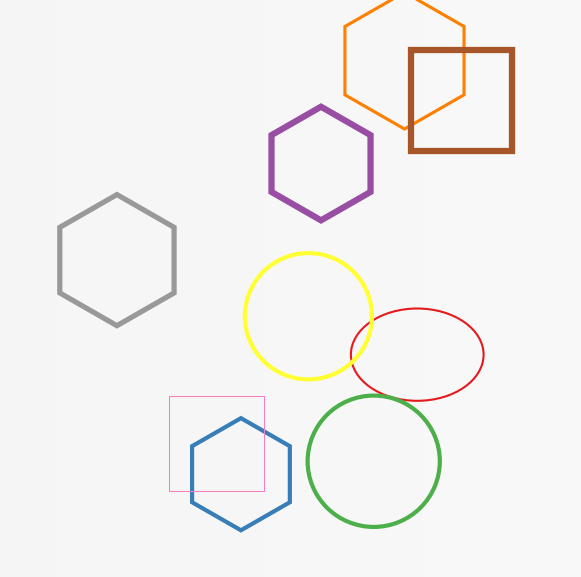[{"shape": "oval", "thickness": 1, "radius": 0.57, "center": [0.718, 0.385]}, {"shape": "hexagon", "thickness": 2, "radius": 0.49, "center": [0.415, 0.178]}, {"shape": "circle", "thickness": 2, "radius": 0.57, "center": [0.643, 0.2]}, {"shape": "hexagon", "thickness": 3, "radius": 0.49, "center": [0.552, 0.716]}, {"shape": "hexagon", "thickness": 1.5, "radius": 0.59, "center": [0.696, 0.894]}, {"shape": "circle", "thickness": 2, "radius": 0.55, "center": [0.531, 0.452]}, {"shape": "square", "thickness": 3, "radius": 0.43, "center": [0.794, 0.825]}, {"shape": "square", "thickness": 0.5, "radius": 0.41, "center": [0.373, 0.232]}, {"shape": "hexagon", "thickness": 2.5, "radius": 0.57, "center": [0.201, 0.549]}]